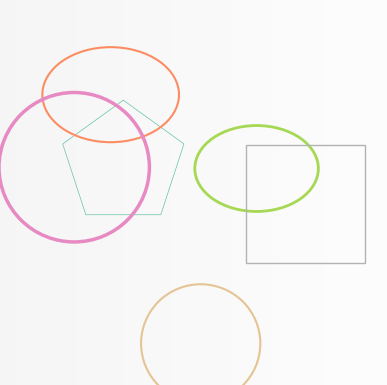[{"shape": "pentagon", "thickness": 0.5, "radius": 0.82, "center": [0.318, 0.575]}, {"shape": "oval", "thickness": 1.5, "radius": 0.88, "center": [0.286, 0.754]}, {"shape": "circle", "thickness": 2.5, "radius": 0.97, "center": [0.191, 0.566]}, {"shape": "oval", "thickness": 2, "radius": 0.8, "center": [0.662, 0.562]}, {"shape": "circle", "thickness": 1.5, "radius": 0.77, "center": [0.518, 0.108]}, {"shape": "square", "thickness": 1, "radius": 0.77, "center": [0.789, 0.471]}]